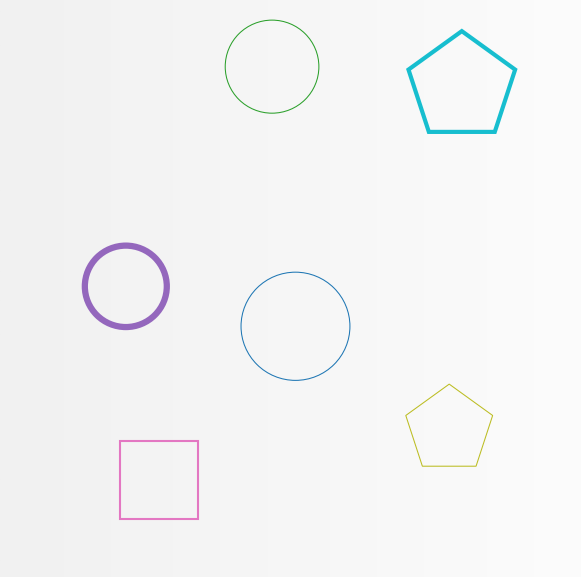[{"shape": "circle", "thickness": 0.5, "radius": 0.47, "center": [0.508, 0.434]}, {"shape": "circle", "thickness": 0.5, "radius": 0.4, "center": [0.468, 0.884]}, {"shape": "circle", "thickness": 3, "radius": 0.35, "center": [0.216, 0.503]}, {"shape": "square", "thickness": 1, "radius": 0.34, "center": [0.274, 0.168]}, {"shape": "pentagon", "thickness": 0.5, "radius": 0.39, "center": [0.773, 0.255]}, {"shape": "pentagon", "thickness": 2, "radius": 0.48, "center": [0.795, 0.849]}]